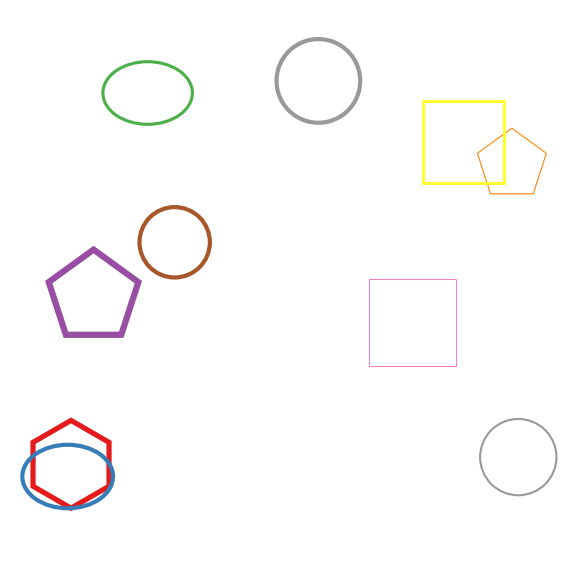[{"shape": "hexagon", "thickness": 2.5, "radius": 0.38, "center": [0.123, 0.195]}, {"shape": "oval", "thickness": 2, "radius": 0.39, "center": [0.117, 0.174]}, {"shape": "oval", "thickness": 1.5, "radius": 0.39, "center": [0.256, 0.838]}, {"shape": "pentagon", "thickness": 3, "radius": 0.41, "center": [0.162, 0.485]}, {"shape": "pentagon", "thickness": 0.5, "radius": 0.31, "center": [0.886, 0.714]}, {"shape": "square", "thickness": 1.5, "radius": 0.35, "center": [0.802, 0.753]}, {"shape": "circle", "thickness": 2, "radius": 0.3, "center": [0.302, 0.58]}, {"shape": "square", "thickness": 0.5, "radius": 0.38, "center": [0.715, 0.441]}, {"shape": "circle", "thickness": 1, "radius": 0.33, "center": [0.897, 0.208]}, {"shape": "circle", "thickness": 2, "radius": 0.36, "center": [0.551, 0.859]}]